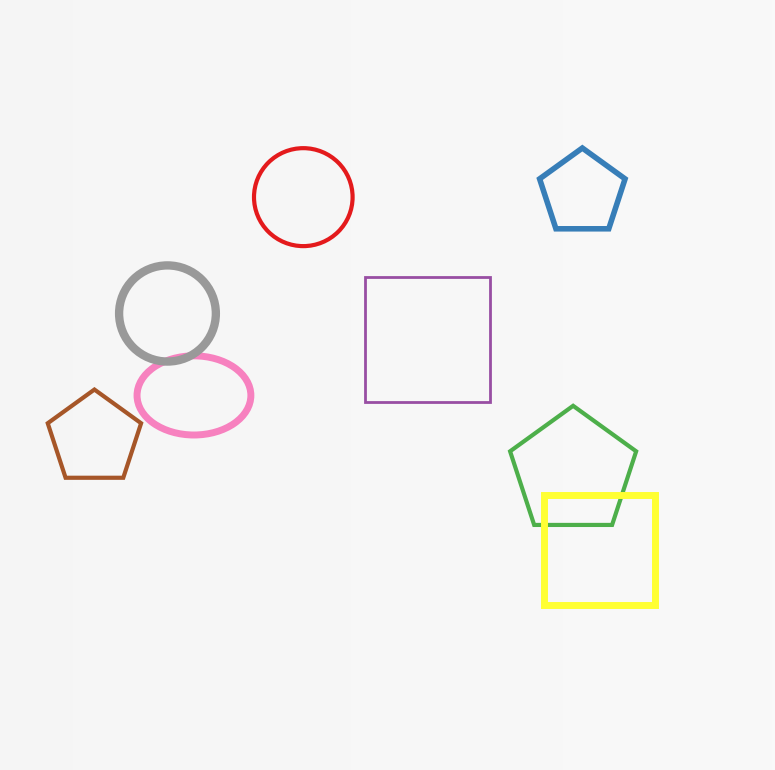[{"shape": "circle", "thickness": 1.5, "radius": 0.32, "center": [0.391, 0.744]}, {"shape": "pentagon", "thickness": 2, "radius": 0.29, "center": [0.751, 0.75]}, {"shape": "pentagon", "thickness": 1.5, "radius": 0.43, "center": [0.74, 0.387]}, {"shape": "square", "thickness": 1, "radius": 0.4, "center": [0.552, 0.559]}, {"shape": "square", "thickness": 2.5, "radius": 0.36, "center": [0.773, 0.286]}, {"shape": "pentagon", "thickness": 1.5, "radius": 0.32, "center": [0.122, 0.431]}, {"shape": "oval", "thickness": 2.5, "radius": 0.37, "center": [0.25, 0.486]}, {"shape": "circle", "thickness": 3, "radius": 0.31, "center": [0.216, 0.593]}]